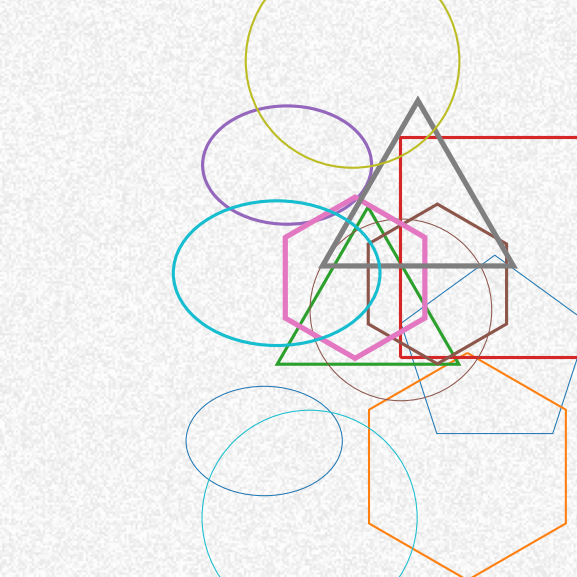[{"shape": "pentagon", "thickness": 0.5, "radius": 0.85, "center": [0.857, 0.387]}, {"shape": "oval", "thickness": 0.5, "radius": 0.68, "center": [0.457, 0.235]}, {"shape": "hexagon", "thickness": 1, "radius": 0.98, "center": [0.809, 0.191]}, {"shape": "triangle", "thickness": 1.5, "radius": 0.91, "center": [0.637, 0.459]}, {"shape": "square", "thickness": 1.5, "radius": 0.95, "center": [0.884, 0.571]}, {"shape": "oval", "thickness": 1.5, "radius": 0.73, "center": [0.497, 0.713]}, {"shape": "circle", "thickness": 0.5, "radius": 0.79, "center": [0.694, 0.462]}, {"shape": "hexagon", "thickness": 1.5, "radius": 0.69, "center": [0.757, 0.507]}, {"shape": "hexagon", "thickness": 2.5, "radius": 0.7, "center": [0.615, 0.518]}, {"shape": "triangle", "thickness": 2.5, "radius": 0.95, "center": [0.724, 0.634]}, {"shape": "circle", "thickness": 1, "radius": 0.93, "center": [0.611, 0.894]}, {"shape": "circle", "thickness": 0.5, "radius": 0.93, "center": [0.536, 0.103]}, {"shape": "oval", "thickness": 1.5, "radius": 0.89, "center": [0.479, 0.526]}]